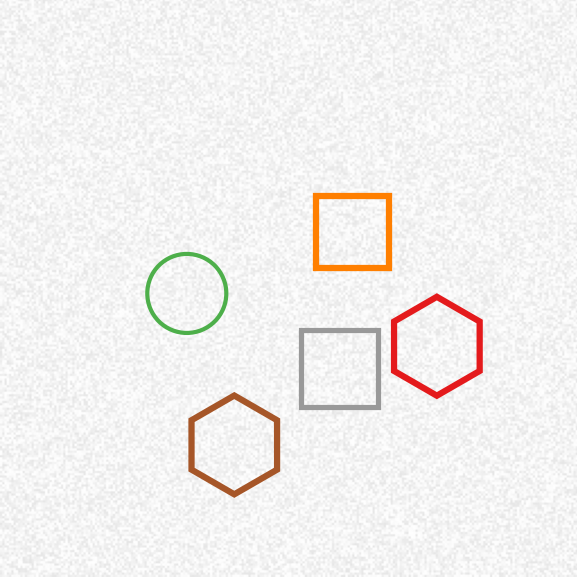[{"shape": "hexagon", "thickness": 3, "radius": 0.43, "center": [0.756, 0.4]}, {"shape": "circle", "thickness": 2, "radius": 0.34, "center": [0.323, 0.491]}, {"shape": "square", "thickness": 3, "radius": 0.31, "center": [0.611, 0.597]}, {"shape": "hexagon", "thickness": 3, "radius": 0.43, "center": [0.406, 0.229]}, {"shape": "square", "thickness": 2.5, "radius": 0.33, "center": [0.587, 0.362]}]